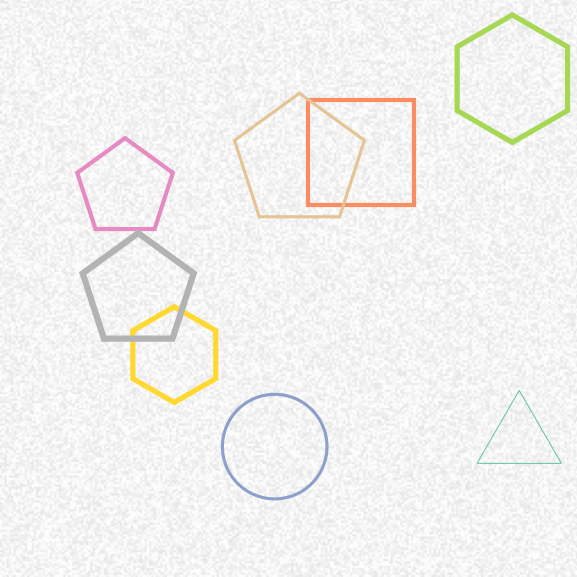[{"shape": "triangle", "thickness": 0.5, "radius": 0.42, "center": [0.899, 0.239]}, {"shape": "square", "thickness": 2, "radius": 0.46, "center": [0.625, 0.735]}, {"shape": "circle", "thickness": 1.5, "radius": 0.45, "center": [0.476, 0.226]}, {"shape": "pentagon", "thickness": 2, "radius": 0.44, "center": [0.217, 0.673]}, {"shape": "hexagon", "thickness": 2.5, "radius": 0.55, "center": [0.887, 0.863]}, {"shape": "hexagon", "thickness": 2.5, "radius": 0.41, "center": [0.302, 0.385]}, {"shape": "pentagon", "thickness": 1.5, "radius": 0.59, "center": [0.519, 0.719]}, {"shape": "pentagon", "thickness": 3, "radius": 0.51, "center": [0.239, 0.495]}]